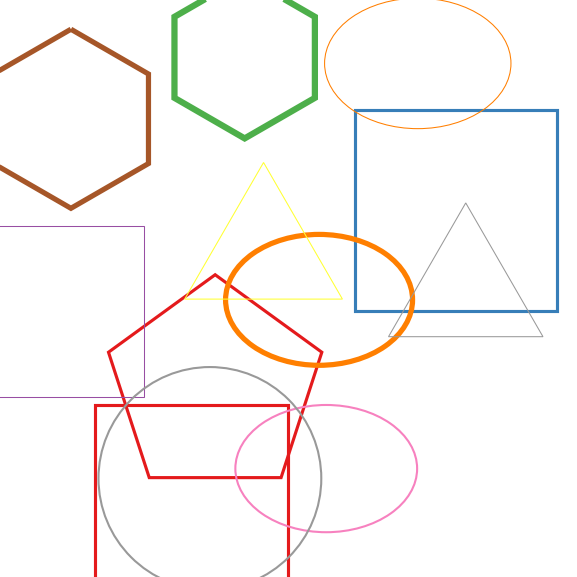[{"shape": "square", "thickness": 1.5, "radius": 0.84, "center": [0.332, 0.13]}, {"shape": "pentagon", "thickness": 1.5, "radius": 0.97, "center": [0.373, 0.329]}, {"shape": "square", "thickness": 1.5, "radius": 0.87, "center": [0.789, 0.634]}, {"shape": "hexagon", "thickness": 3, "radius": 0.7, "center": [0.424, 0.9]}, {"shape": "square", "thickness": 0.5, "radius": 0.74, "center": [0.101, 0.46]}, {"shape": "oval", "thickness": 0.5, "radius": 0.81, "center": [0.723, 0.889]}, {"shape": "oval", "thickness": 2.5, "radius": 0.81, "center": [0.552, 0.48]}, {"shape": "triangle", "thickness": 0.5, "radius": 0.79, "center": [0.456, 0.56]}, {"shape": "hexagon", "thickness": 2.5, "radius": 0.78, "center": [0.123, 0.793]}, {"shape": "oval", "thickness": 1, "radius": 0.79, "center": [0.565, 0.188]}, {"shape": "triangle", "thickness": 0.5, "radius": 0.77, "center": [0.806, 0.493]}, {"shape": "circle", "thickness": 1, "radius": 0.96, "center": [0.363, 0.171]}]